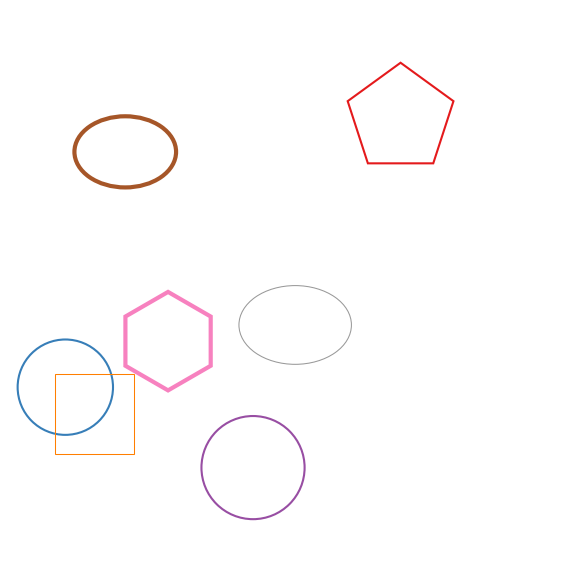[{"shape": "pentagon", "thickness": 1, "radius": 0.48, "center": [0.694, 0.794]}, {"shape": "circle", "thickness": 1, "radius": 0.41, "center": [0.113, 0.329]}, {"shape": "circle", "thickness": 1, "radius": 0.45, "center": [0.438, 0.189]}, {"shape": "square", "thickness": 0.5, "radius": 0.34, "center": [0.164, 0.282]}, {"shape": "oval", "thickness": 2, "radius": 0.44, "center": [0.217, 0.736]}, {"shape": "hexagon", "thickness": 2, "radius": 0.43, "center": [0.291, 0.408]}, {"shape": "oval", "thickness": 0.5, "radius": 0.49, "center": [0.511, 0.436]}]